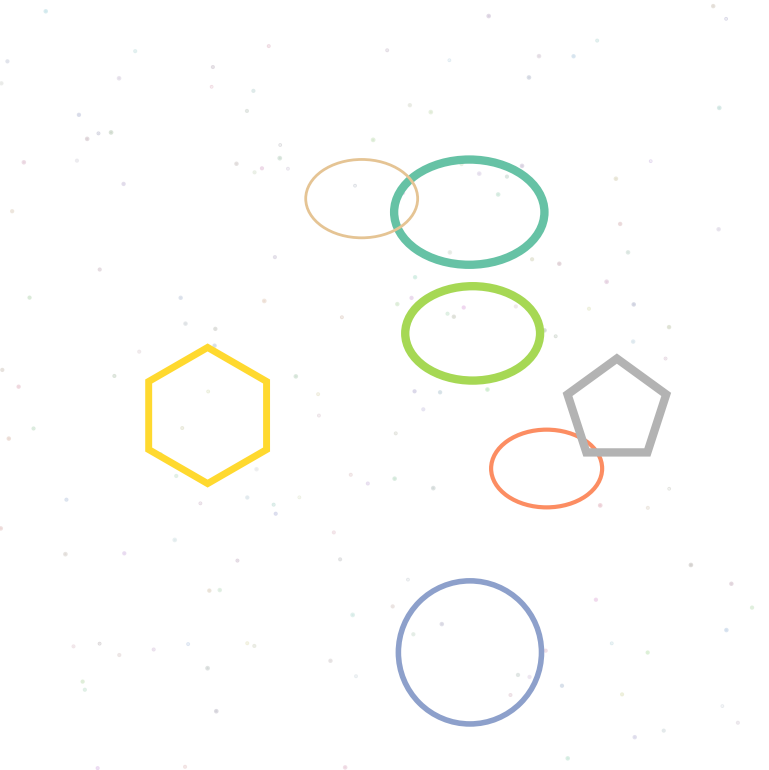[{"shape": "oval", "thickness": 3, "radius": 0.49, "center": [0.609, 0.724]}, {"shape": "oval", "thickness": 1.5, "radius": 0.36, "center": [0.71, 0.392]}, {"shape": "circle", "thickness": 2, "radius": 0.46, "center": [0.61, 0.153]}, {"shape": "oval", "thickness": 3, "radius": 0.44, "center": [0.614, 0.567]}, {"shape": "hexagon", "thickness": 2.5, "radius": 0.44, "center": [0.27, 0.46]}, {"shape": "oval", "thickness": 1, "radius": 0.36, "center": [0.47, 0.742]}, {"shape": "pentagon", "thickness": 3, "radius": 0.34, "center": [0.801, 0.467]}]